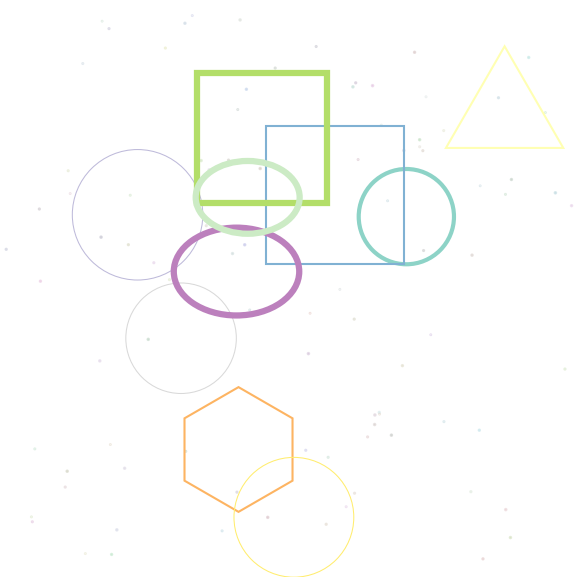[{"shape": "circle", "thickness": 2, "radius": 0.41, "center": [0.704, 0.624]}, {"shape": "triangle", "thickness": 1, "radius": 0.59, "center": [0.874, 0.802]}, {"shape": "circle", "thickness": 0.5, "radius": 0.56, "center": [0.238, 0.627]}, {"shape": "square", "thickness": 1, "radius": 0.6, "center": [0.579, 0.661]}, {"shape": "hexagon", "thickness": 1, "radius": 0.54, "center": [0.413, 0.221]}, {"shape": "square", "thickness": 3, "radius": 0.56, "center": [0.454, 0.76]}, {"shape": "circle", "thickness": 0.5, "radius": 0.48, "center": [0.314, 0.413]}, {"shape": "oval", "thickness": 3, "radius": 0.54, "center": [0.41, 0.529]}, {"shape": "oval", "thickness": 3, "radius": 0.45, "center": [0.429, 0.657]}, {"shape": "circle", "thickness": 0.5, "radius": 0.52, "center": [0.509, 0.103]}]